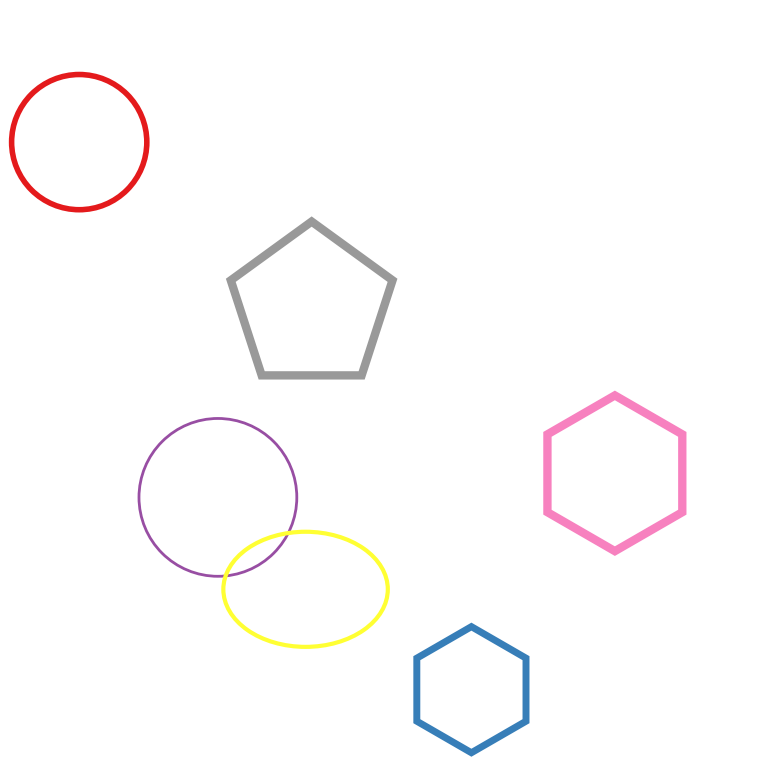[{"shape": "circle", "thickness": 2, "radius": 0.44, "center": [0.103, 0.815]}, {"shape": "hexagon", "thickness": 2.5, "radius": 0.41, "center": [0.612, 0.104]}, {"shape": "circle", "thickness": 1, "radius": 0.51, "center": [0.283, 0.354]}, {"shape": "oval", "thickness": 1.5, "radius": 0.53, "center": [0.397, 0.235]}, {"shape": "hexagon", "thickness": 3, "radius": 0.51, "center": [0.799, 0.385]}, {"shape": "pentagon", "thickness": 3, "radius": 0.55, "center": [0.405, 0.602]}]